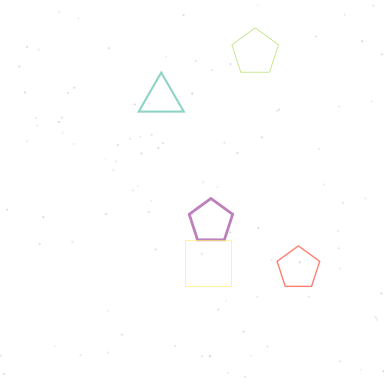[{"shape": "triangle", "thickness": 1.5, "radius": 0.34, "center": [0.419, 0.744]}, {"shape": "pentagon", "thickness": 1, "radius": 0.29, "center": [0.775, 0.303]}, {"shape": "pentagon", "thickness": 0.5, "radius": 0.32, "center": [0.663, 0.864]}, {"shape": "pentagon", "thickness": 2, "radius": 0.3, "center": [0.548, 0.425]}, {"shape": "square", "thickness": 0.5, "radius": 0.3, "center": [0.54, 0.318]}]